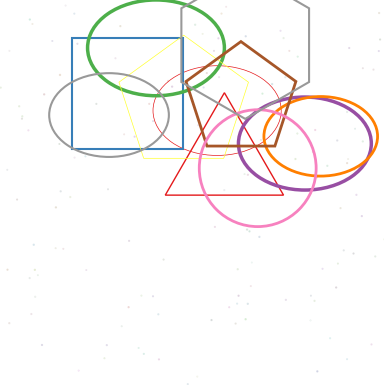[{"shape": "oval", "thickness": 0.5, "radius": 0.83, "center": [0.564, 0.713]}, {"shape": "triangle", "thickness": 1, "radius": 0.89, "center": [0.583, 0.582]}, {"shape": "square", "thickness": 1.5, "radius": 0.73, "center": [0.331, 0.757]}, {"shape": "oval", "thickness": 2.5, "radius": 0.89, "center": [0.405, 0.876]}, {"shape": "oval", "thickness": 2.5, "radius": 0.86, "center": [0.792, 0.627]}, {"shape": "oval", "thickness": 2, "radius": 0.74, "center": [0.833, 0.646]}, {"shape": "pentagon", "thickness": 0.5, "radius": 0.88, "center": [0.477, 0.732]}, {"shape": "pentagon", "thickness": 2, "radius": 0.75, "center": [0.626, 0.742]}, {"shape": "circle", "thickness": 2, "radius": 0.76, "center": [0.669, 0.563]}, {"shape": "oval", "thickness": 1.5, "radius": 0.78, "center": [0.283, 0.701]}, {"shape": "hexagon", "thickness": 1.5, "radius": 0.96, "center": [0.637, 0.883]}]